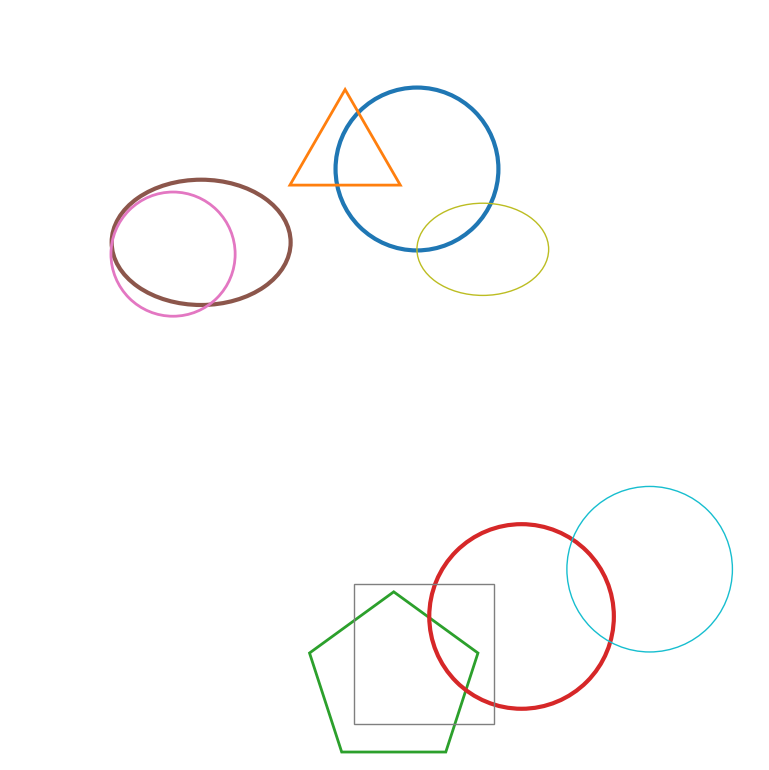[{"shape": "circle", "thickness": 1.5, "radius": 0.53, "center": [0.542, 0.781]}, {"shape": "triangle", "thickness": 1, "radius": 0.41, "center": [0.448, 0.801]}, {"shape": "pentagon", "thickness": 1, "radius": 0.57, "center": [0.511, 0.116]}, {"shape": "circle", "thickness": 1.5, "radius": 0.6, "center": [0.677, 0.199]}, {"shape": "oval", "thickness": 1.5, "radius": 0.58, "center": [0.261, 0.685]}, {"shape": "circle", "thickness": 1, "radius": 0.4, "center": [0.225, 0.67]}, {"shape": "square", "thickness": 0.5, "radius": 0.45, "center": [0.551, 0.15]}, {"shape": "oval", "thickness": 0.5, "radius": 0.43, "center": [0.627, 0.676]}, {"shape": "circle", "thickness": 0.5, "radius": 0.54, "center": [0.844, 0.261]}]